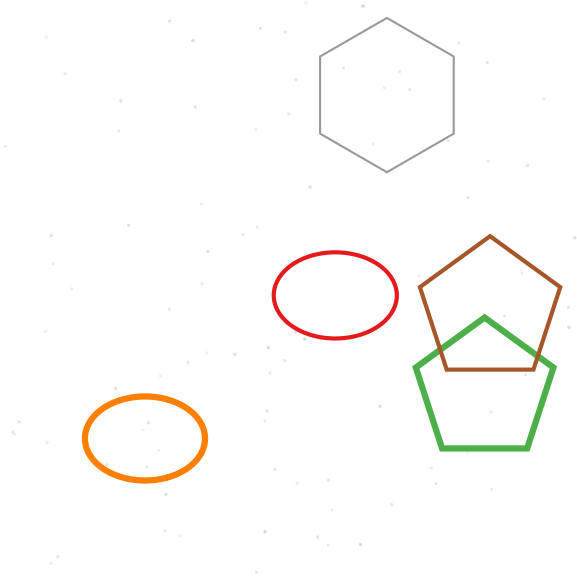[{"shape": "oval", "thickness": 2, "radius": 0.53, "center": [0.581, 0.488]}, {"shape": "pentagon", "thickness": 3, "radius": 0.63, "center": [0.839, 0.324]}, {"shape": "oval", "thickness": 3, "radius": 0.52, "center": [0.251, 0.24]}, {"shape": "pentagon", "thickness": 2, "radius": 0.64, "center": [0.849, 0.462]}, {"shape": "hexagon", "thickness": 1, "radius": 0.67, "center": [0.67, 0.834]}]